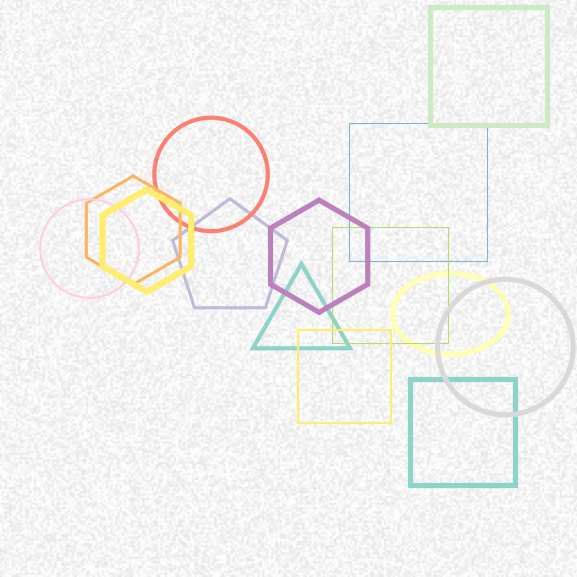[{"shape": "triangle", "thickness": 2, "radius": 0.49, "center": [0.522, 0.445]}, {"shape": "square", "thickness": 2.5, "radius": 0.46, "center": [0.801, 0.251]}, {"shape": "oval", "thickness": 2.5, "radius": 0.5, "center": [0.78, 0.456]}, {"shape": "pentagon", "thickness": 1.5, "radius": 0.52, "center": [0.398, 0.551]}, {"shape": "circle", "thickness": 2, "radius": 0.49, "center": [0.365, 0.697]}, {"shape": "square", "thickness": 0.5, "radius": 0.6, "center": [0.724, 0.667]}, {"shape": "hexagon", "thickness": 1.5, "radius": 0.47, "center": [0.231, 0.601]}, {"shape": "square", "thickness": 0.5, "radius": 0.5, "center": [0.675, 0.506]}, {"shape": "circle", "thickness": 1, "radius": 0.43, "center": [0.155, 0.569]}, {"shape": "circle", "thickness": 2.5, "radius": 0.59, "center": [0.875, 0.398]}, {"shape": "hexagon", "thickness": 2.5, "radius": 0.49, "center": [0.553, 0.555]}, {"shape": "square", "thickness": 2.5, "radius": 0.51, "center": [0.846, 0.885]}, {"shape": "square", "thickness": 1, "radius": 0.4, "center": [0.596, 0.347]}, {"shape": "hexagon", "thickness": 3, "radius": 0.44, "center": [0.254, 0.582]}]